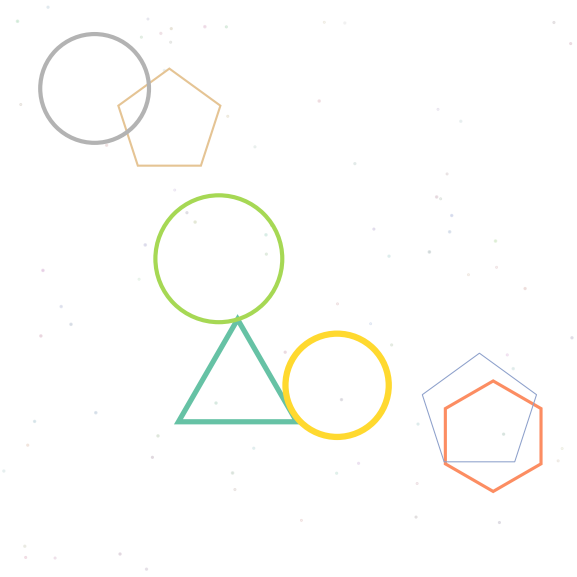[{"shape": "triangle", "thickness": 2.5, "radius": 0.59, "center": [0.411, 0.328]}, {"shape": "hexagon", "thickness": 1.5, "radius": 0.48, "center": [0.854, 0.244]}, {"shape": "pentagon", "thickness": 0.5, "radius": 0.52, "center": [0.83, 0.284]}, {"shape": "circle", "thickness": 2, "radius": 0.55, "center": [0.379, 0.551]}, {"shape": "circle", "thickness": 3, "radius": 0.45, "center": [0.584, 0.332]}, {"shape": "pentagon", "thickness": 1, "radius": 0.46, "center": [0.293, 0.787]}, {"shape": "circle", "thickness": 2, "radius": 0.47, "center": [0.164, 0.846]}]